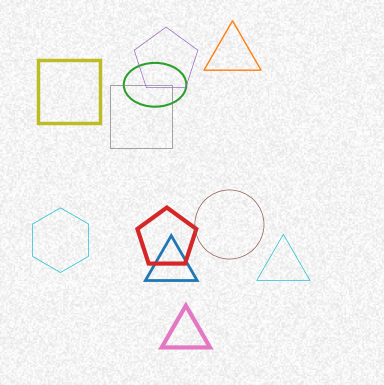[{"shape": "triangle", "thickness": 2, "radius": 0.39, "center": [0.445, 0.31]}, {"shape": "triangle", "thickness": 1, "radius": 0.43, "center": [0.604, 0.86]}, {"shape": "oval", "thickness": 1.5, "radius": 0.41, "center": [0.403, 0.78]}, {"shape": "pentagon", "thickness": 3, "radius": 0.4, "center": [0.433, 0.38]}, {"shape": "pentagon", "thickness": 0.5, "radius": 0.43, "center": [0.431, 0.843]}, {"shape": "circle", "thickness": 0.5, "radius": 0.45, "center": [0.596, 0.417]}, {"shape": "triangle", "thickness": 3, "radius": 0.36, "center": [0.483, 0.134]}, {"shape": "square", "thickness": 0.5, "radius": 0.4, "center": [0.367, 0.698]}, {"shape": "square", "thickness": 2.5, "radius": 0.4, "center": [0.18, 0.762]}, {"shape": "triangle", "thickness": 0.5, "radius": 0.4, "center": [0.736, 0.311]}, {"shape": "hexagon", "thickness": 0.5, "radius": 0.42, "center": [0.157, 0.376]}]